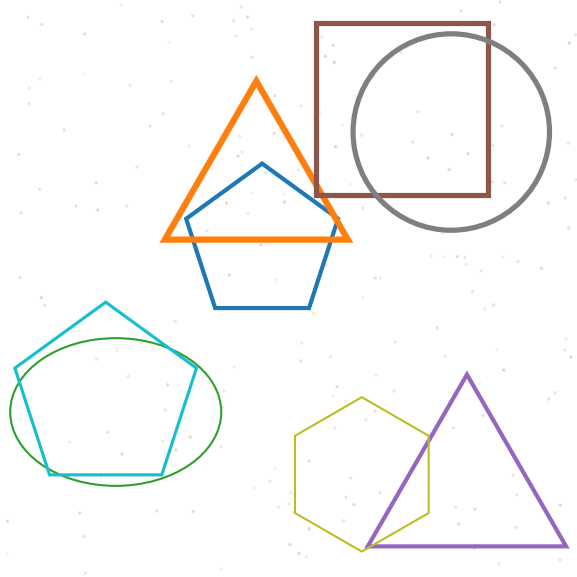[{"shape": "pentagon", "thickness": 2, "radius": 0.69, "center": [0.454, 0.578]}, {"shape": "triangle", "thickness": 3, "radius": 0.91, "center": [0.444, 0.676]}, {"shape": "oval", "thickness": 1, "radius": 0.91, "center": [0.2, 0.286]}, {"shape": "triangle", "thickness": 2, "radius": 0.99, "center": [0.809, 0.152]}, {"shape": "square", "thickness": 2.5, "radius": 0.74, "center": [0.696, 0.811]}, {"shape": "circle", "thickness": 2.5, "radius": 0.85, "center": [0.781, 0.771]}, {"shape": "hexagon", "thickness": 1, "radius": 0.67, "center": [0.627, 0.178]}, {"shape": "pentagon", "thickness": 1.5, "radius": 0.83, "center": [0.183, 0.311]}]